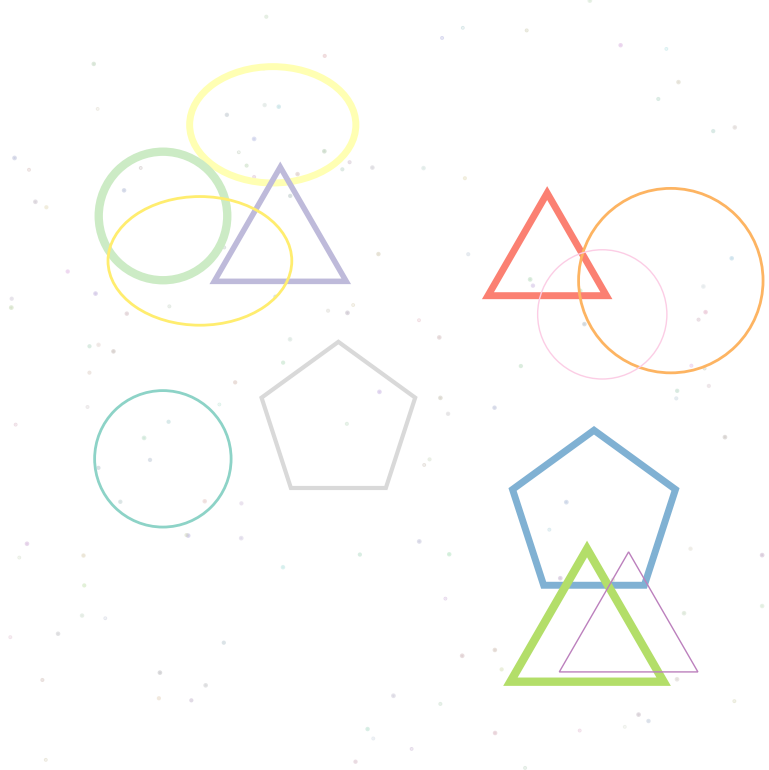[{"shape": "circle", "thickness": 1, "radius": 0.44, "center": [0.212, 0.404]}, {"shape": "oval", "thickness": 2.5, "radius": 0.54, "center": [0.354, 0.838]}, {"shape": "triangle", "thickness": 2, "radius": 0.49, "center": [0.364, 0.684]}, {"shape": "triangle", "thickness": 2.5, "radius": 0.44, "center": [0.711, 0.66]}, {"shape": "pentagon", "thickness": 2.5, "radius": 0.56, "center": [0.771, 0.33]}, {"shape": "circle", "thickness": 1, "radius": 0.6, "center": [0.871, 0.636]}, {"shape": "triangle", "thickness": 3, "radius": 0.57, "center": [0.762, 0.172]}, {"shape": "circle", "thickness": 0.5, "radius": 0.42, "center": [0.782, 0.592]}, {"shape": "pentagon", "thickness": 1.5, "radius": 0.52, "center": [0.439, 0.451]}, {"shape": "triangle", "thickness": 0.5, "radius": 0.52, "center": [0.816, 0.179]}, {"shape": "circle", "thickness": 3, "radius": 0.42, "center": [0.212, 0.72]}, {"shape": "oval", "thickness": 1, "radius": 0.6, "center": [0.26, 0.661]}]